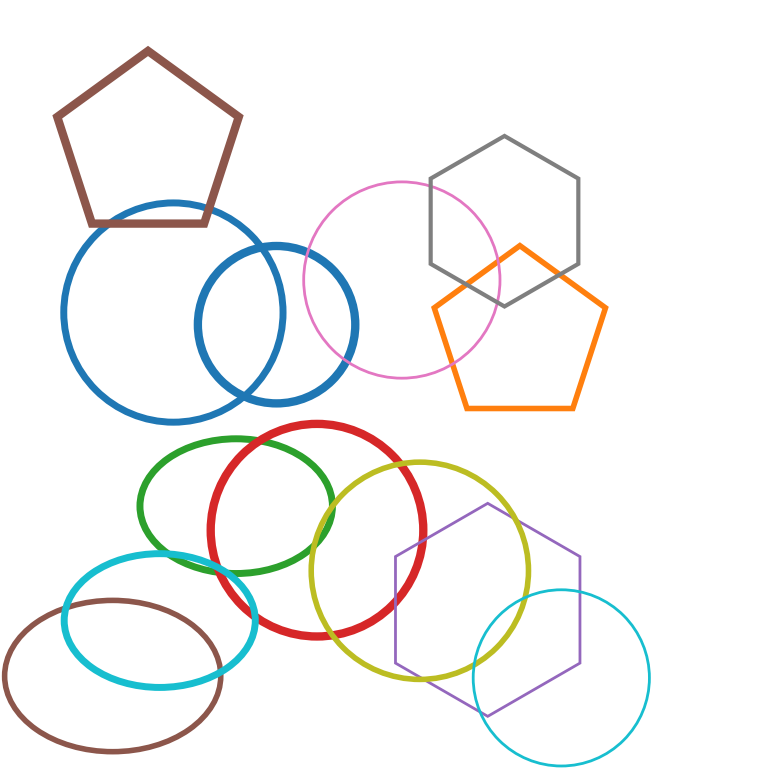[{"shape": "circle", "thickness": 3, "radius": 0.51, "center": [0.359, 0.578]}, {"shape": "circle", "thickness": 2.5, "radius": 0.71, "center": [0.225, 0.594]}, {"shape": "pentagon", "thickness": 2, "radius": 0.58, "center": [0.675, 0.564]}, {"shape": "oval", "thickness": 2.5, "radius": 0.62, "center": [0.307, 0.343]}, {"shape": "circle", "thickness": 3, "radius": 0.69, "center": [0.412, 0.311]}, {"shape": "hexagon", "thickness": 1, "radius": 0.69, "center": [0.633, 0.208]}, {"shape": "oval", "thickness": 2, "radius": 0.7, "center": [0.146, 0.122]}, {"shape": "pentagon", "thickness": 3, "radius": 0.62, "center": [0.192, 0.81]}, {"shape": "circle", "thickness": 1, "radius": 0.64, "center": [0.522, 0.636]}, {"shape": "hexagon", "thickness": 1.5, "radius": 0.55, "center": [0.655, 0.713]}, {"shape": "circle", "thickness": 2, "radius": 0.71, "center": [0.545, 0.259]}, {"shape": "oval", "thickness": 2.5, "radius": 0.62, "center": [0.207, 0.194]}, {"shape": "circle", "thickness": 1, "radius": 0.57, "center": [0.729, 0.12]}]